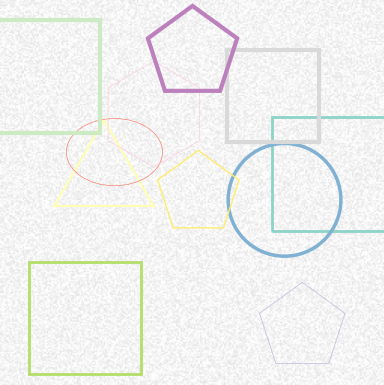[{"shape": "square", "thickness": 2, "radius": 0.74, "center": [0.854, 0.549]}, {"shape": "triangle", "thickness": 1.5, "radius": 0.74, "center": [0.27, 0.539]}, {"shape": "pentagon", "thickness": 0.5, "radius": 0.58, "center": [0.785, 0.15]}, {"shape": "oval", "thickness": 0.5, "radius": 0.62, "center": [0.297, 0.605]}, {"shape": "circle", "thickness": 2.5, "radius": 0.73, "center": [0.739, 0.481]}, {"shape": "square", "thickness": 2, "radius": 0.72, "center": [0.221, 0.175]}, {"shape": "hexagon", "thickness": 0.5, "radius": 0.69, "center": [0.4, 0.704]}, {"shape": "square", "thickness": 3, "radius": 0.6, "center": [0.708, 0.752]}, {"shape": "pentagon", "thickness": 3, "radius": 0.61, "center": [0.5, 0.863]}, {"shape": "square", "thickness": 3, "radius": 0.73, "center": [0.114, 0.801]}, {"shape": "pentagon", "thickness": 1, "radius": 0.56, "center": [0.515, 0.498]}]